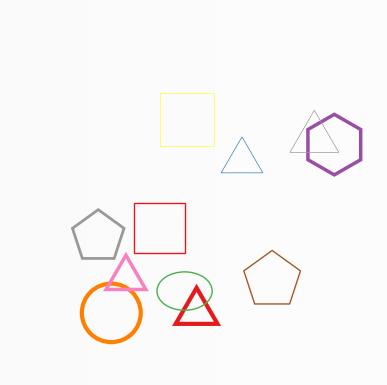[{"shape": "square", "thickness": 1, "radius": 0.33, "center": [0.412, 0.408]}, {"shape": "triangle", "thickness": 3, "radius": 0.31, "center": [0.507, 0.19]}, {"shape": "triangle", "thickness": 0.5, "radius": 0.31, "center": [0.624, 0.582]}, {"shape": "oval", "thickness": 1, "radius": 0.36, "center": [0.476, 0.244]}, {"shape": "hexagon", "thickness": 2.5, "radius": 0.39, "center": [0.863, 0.624]}, {"shape": "circle", "thickness": 3, "radius": 0.38, "center": [0.287, 0.187]}, {"shape": "square", "thickness": 0.5, "radius": 0.35, "center": [0.482, 0.69]}, {"shape": "pentagon", "thickness": 1, "radius": 0.38, "center": [0.702, 0.273]}, {"shape": "triangle", "thickness": 2.5, "radius": 0.3, "center": [0.325, 0.278]}, {"shape": "triangle", "thickness": 0.5, "radius": 0.36, "center": [0.811, 0.641]}, {"shape": "pentagon", "thickness": 2, "radius": 0.35, "center": [0.254, 0.385]}]